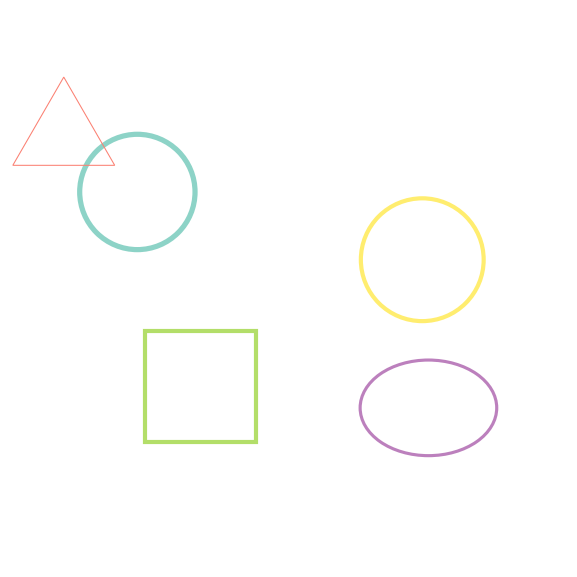[{"shape": "circle", "thickness": 2.5, "radius": 0.5, "center": [0.238, 0.667]}, {"shape": "triangle", "thickness": 0.5, "radius": 0.51, "center": [0.11, 0.764]}, {"shape": "square", "thickness": 2, "radius": 0.48, "center": [0.347, 0.33]}, {"shape": "oval", "thickness": 1.5, "radius": 0.59, "center": [0.742, 0.293]}, {"shape": "circle", "thickness": 2, "radius": 0.53, "center": [0.731, 0.549]}]